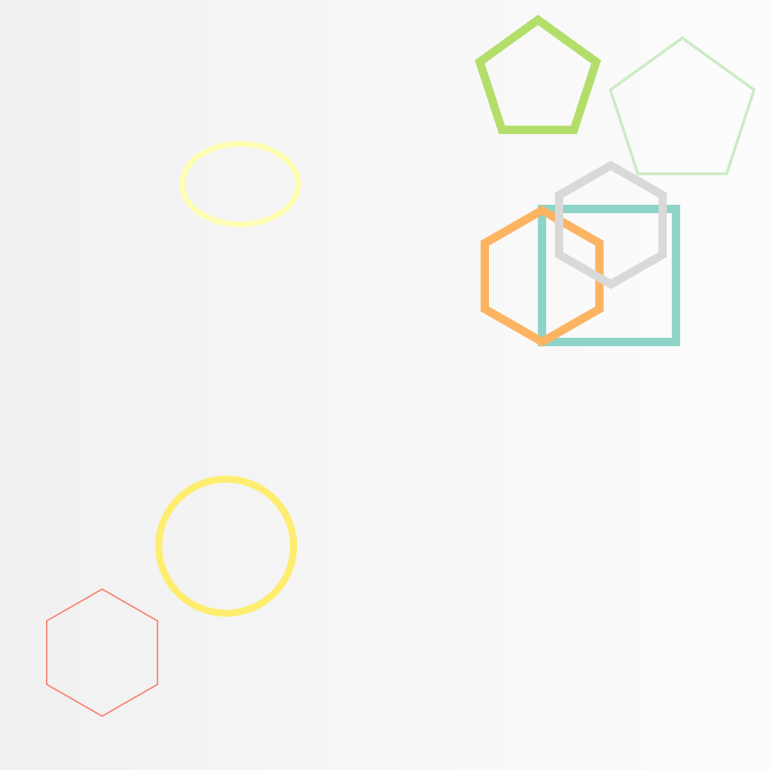[{"shape": "square", "thickness": 3, "radius": 0.43, "center": [0.786, 0.642]}, {"shape": "oval", "thickness": 2, "radius": 0.37, "center": [0.31, 0.761]}, {"shape": "hexagon", "thickness": 0.5, "radius": 0.41, "center": [0.132, 0.152]}, {"shape": "hexagon", "thickness": 3, "radius": 0.43, "center": [0.7, 0.641]}, {"shape": "pentagon", "thickness": 3, "radius": 0.39, "center": [0.694, 0.895]}, {"shape": "hexagon", "thickness": 3, "radius": 0.39, "center": [0.788, 0.708]}, {"shape": "pentagon", "thickness": 1, "radius": 0.49, "center": [0.88, 0.853]}, {"shape": "circle", "thickness": 2.5, "radius": 0.44, "center": [0.292, 0.291]}]